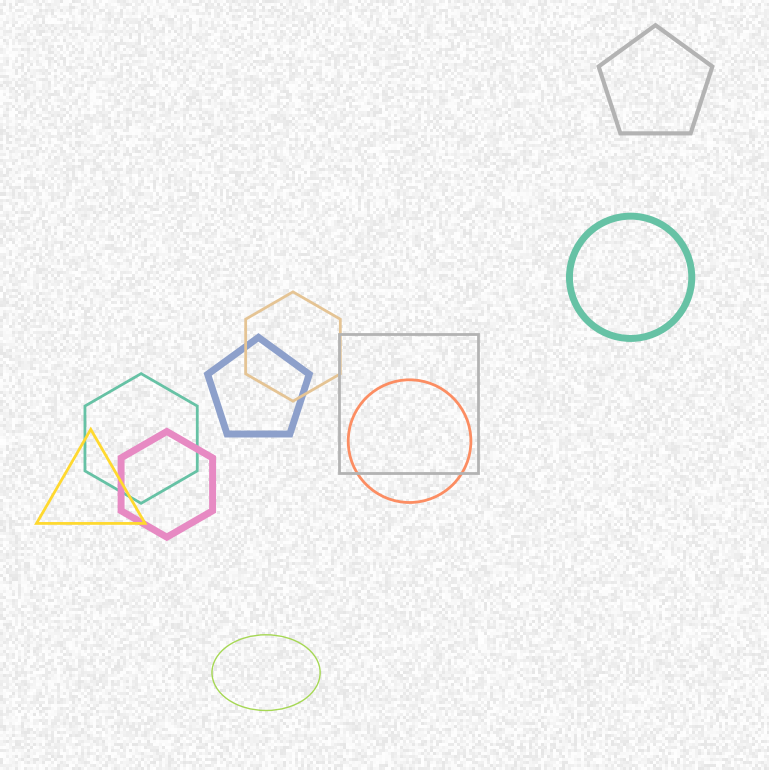[{"shape": "hexagon", "thickness": 1, "radius": 0.42, "center": [0.183, 0.431]}, {"shape": "circle", "thickness": 2.5, "radius": 0.4, "center": [0.819, 0.64]}, {"shape": "circle", "thickness": 1, "radius": 0.4, "center": [0.532, 0.427]}, {"shape": "pentagon", "thickness": 2.5, "radius": 0.35, "center": [0.336, 0.492]}, {"shape": "hexagon", "thickness": 2.5, "radius": 0.34, "center": [0.217, 0.371]}, {"shape": "oval", "thickness": 0.5, "radius": 0.35, "center": [0.346, 0.126]}, {"shape": "triangle", "thickness": 1, "radius": 0.41, "center": [0.118, 0.361]}, {"shape": "hexagon", "thickness": 1, "radius": 0.35, "center": [0.381, 0.55]}, {"shape": "pentagon", "thickness": 1.5, "radius": 0.39, "center": [0.851, 0.89]}, {"shape": "square", "thickness": 1, "radius": 0.45, "center": [0.531, 0.476]}]